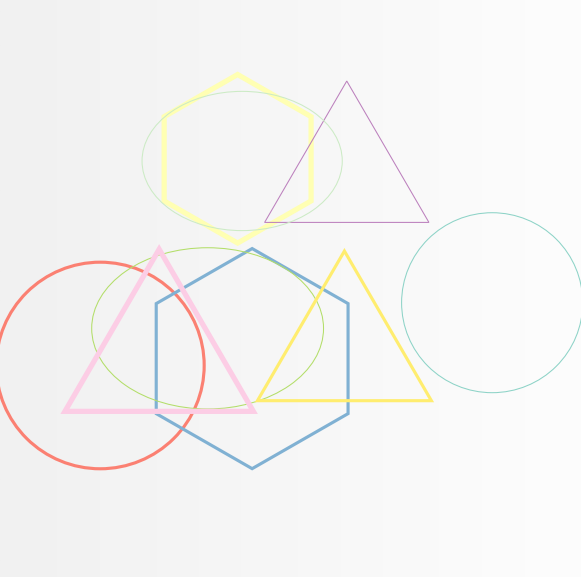[{"shape": "circle", "thickness": 0.5, "radius": 0.78, "center": [0.847, 0.475]}, {"shape": "hexagon", "thickness": 2.5, "radius": 0.73, "center": [0.409, 0.724]}, {"shape": "circle", "thickness": 1.5, "radius": 0.89, "center": [0.172, 0.366]}, {"shape": "hexagon", "thickness": 1.5, "radius": 0.95, "center": [0.434, 0.378]}, {"shape": "oval", "thickness": 0.5, "radius": 1.0, "center": [0.357, 0.431]}, {"shape": "triangle", "thickness": 2.5, "radius": 0.94, "center": [0.274, 0.38]}, {"shape": "triangle", "thickness": 0.5, "radius": 0.82, "center": [0.597, 0.696]}, {"shape": "oval", "thickness": 0.5, "radius": 0.86, "center": [0.417, 0.72]}, {"shape": "triangle", "thickness": 1.5, "radius": 0.86, "center": [0.593, 0.392]}]